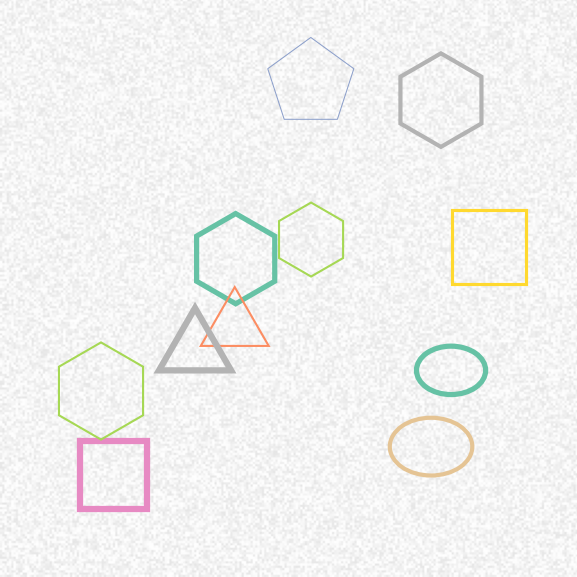[{"shape": "hexagon", "thickness": 2.5, "radius": 0.39, "center": [0.408, 0.551]}, {"shape": "oval", "thickness": 2.5, "radius": 0.3, "center": [0.781, 0.358]}, {"shape": "triangle", "thickness": 1, "radius": 0.34, "center": [0.406, 0.434]}, {"shape": "pentagon", "thickness": 0.5, "radius": 0.39, "center": [0.538, 0.856]}, {"shape": "square", "thickness": 3, "radius": 0.29, "center": [0.197, 0.177]}, {"shape": "hexagon", "thickness": 1, "radius": 0.32, "center": [0.539, 0.584]}, {"shape": "hexagon", "thickness": 1, "radius": 0.42, "center": [0.175, 0.322]}, {"shape": "square", "thickness": 1.5, "radius": 0.32, "center": [0.847, 0.571]}, {"shape": "oval", "thickness": 2, "radius": 0.36, "center": [0.746, 0.226]}, {"shape": "hexagon", "thickness": 2, "radius": 0.4, "center": [0.764, 0.826]}, {"shape": "triangle", "thickness": 3, "radius": 0.36, "center": [0.338, 0.394]}]